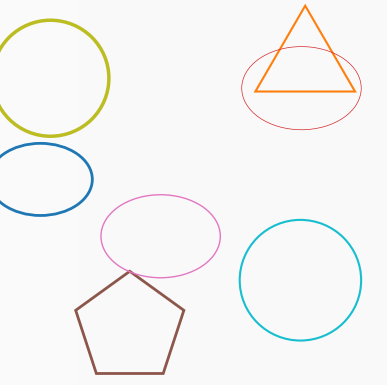[{"shape": "oval", "thickness": 2, "radius": 0.67, "center": [0.104, 0.534]}, {"shape": "triangle", "thickness": 1.5, "radius": 0.74, "center": [0.788, 0.837]}, {"shape": "oval", "thickness": 0.5, "radius": 0.77, "center": [0.778, 0.771]}, {"shape": "pentagon", "thickness": 2, "radius": 0.73, "center": [0.335, 0.149]}, {"shape": "oval", "thickness": 1, "radius": 0.77, "center": [0.415, 0.386]}, {"shape": "circle", "thickness": 2.5, "radius": 0.75, "center": [0.13, 0.797]}, {"shape": "circle", "thickness": 1.5, "radius": 0.78, "center": [0.775, 0.272]}]